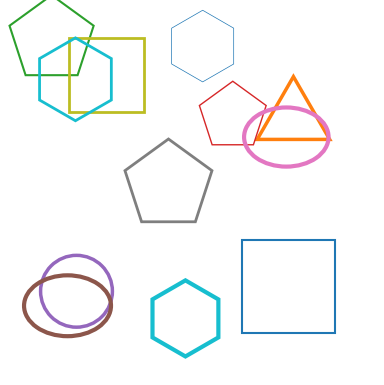[{"shape": "square", "thickness": 1.5, "radius": 0.6, "center": [0.75, 0.256]}, {"shape": "hexagon", "thickness": 0.5, "radius": 0.47, "center": [0.526, 0.88]}, {"shape": "triangle", "thickness": 2.5, "radius": 0.54, "center": [0.762, 0.692]}, {"shape": "pentagon", "thickness": 1.5, "radius": 0.57, "center": [0.134, 0.898]}, {"shape": "pentagon", "thickness": 1, "radius": 0.46, "center": [0.605, 0.698]}, {"shape": "circle", "thickness": 2.5, "radius": 0.47, "center": [0.199, 0.243]}, {"shape": "oval", "thickness": 3, "radius": 0.56, "center": [0.175, 0.206]}, {"shape": "oval", "thickness": 3, "radius": 0.55, "center": [0.744, 0.644]}, {"shape": "pentagon", "thickness": 2, "radius": 0.59, "center": [0.438, 0.52]}, {"shape": "square", "thickness": 2, "radius": 0.48, "center": [0.277, 0.806]}, {"shape": "hexagon", "thickness": 3, "radius": 0.49, "center": [0.482, 0.173]}, {"shape": "hexagon", "thickness": 2, "radius": 0.54, "center": [0.196, 0.794]}]